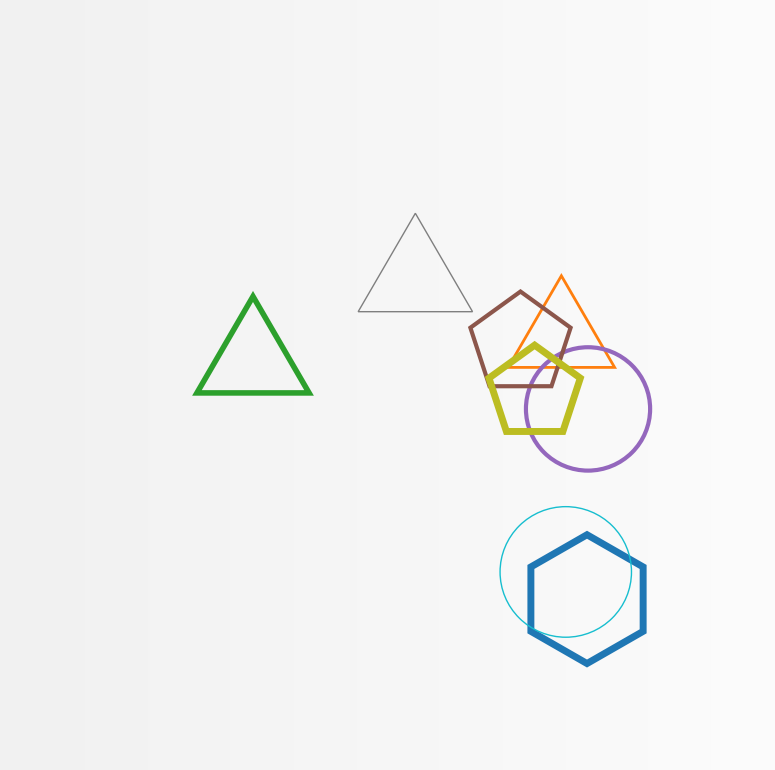[{"shape": "hexagon", "thickness": 2.5, "radius": 0.42, "center": [0.757, 0.222]}, {"shape": "triangle", "thickness": 1, "radius": 0.4, "center": [0.724, 0.563]}, {"shape": "triangle", "thickness": 2, "radius": 0.42, "center": [0.326, 0.531]}, {"shape": "circle", "thickness": 1.5, "radius": 0.4, "center": [0.759, 0.469]}, {"shape": "pentagon", "thickness": 1.5, "radius": 0.34, "center": [0.672, 0.553]}, {"shape": "triangle", "thickness": 0.5, "radius": 0.43, "center": [0.536, 0.638]}, {"shape": "pentagon", "thickness": 2.5, "radius": 0.31, "center": [0.69, 0.49]}, {"shape": "circle", "thickness": 0.5, "radius": 0.42, "center": [0.73, 0.257]}]